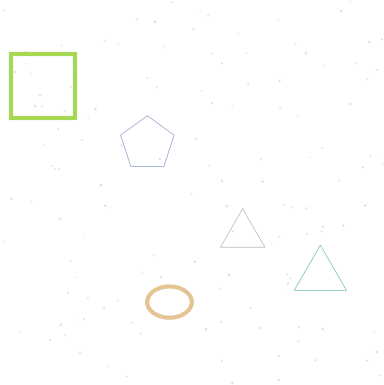[{"shape": "triangle", "thickness": 0.5, "radius": 0.39, "center": [0.832, 0.285]}, {"shape": "pentagon", "thickness": 0.5, "radius": 0.37, "center": [0.383, 0.627]}, {"shape": "square", "thickness": 3, "radius": 0.41, "center": [0.112, 0.776]}, {"shape": "oval", "thickness": 3, "radius": 0.29, "center": [0.44, 0.215]}, {"shape": "triangle", "thickness": 0.5, "radius": 0.33, "center": [0.63, 0.391]}]